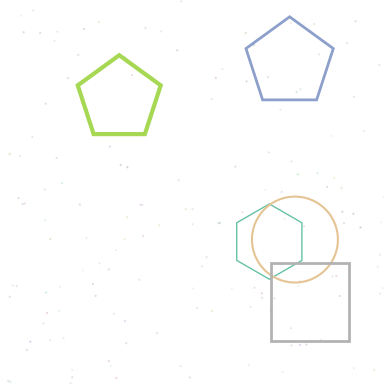[{"shape": "hexagon", "thickness": 1, "radius": 0.49, "center": [0.7, 0.373]}, {"shape": "pentagon", "thickness": 2, "radius": 0.6, "center": [0.752, 0.837]}, {"shape": "pentagon", "thickness": 3, "radius": 0.57, "center": [0.31, 0.743]}, {"shape": "circle", "thickness": 1.5, "radius": 0.56, "center": [0.766, 0.378]}, {"shape": "square", "thickness": 2, "radius": 0.51, "center": [0.806, 0.215]}]